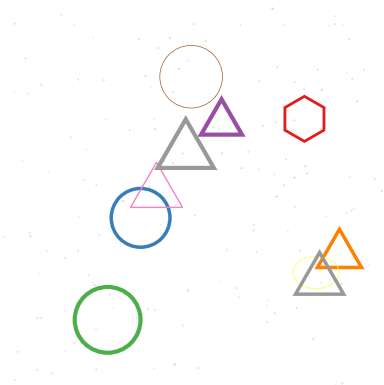[{"shape": "hexagon", "thickness": 2, "radius": 0.29, "center": [0.791, 0.691]}, {"shape": "circle", "thickness": 2.5, "radius": 0.38, "center": [0.365, 0.434]}, {"shape": "circle", "thickness": 3, "radius": 0.43, "center": [0.28, 0.169]}, {"shape": "triangle", "thickness": 3, "radius": 0.31, "center": [0.575, 0.681]}, {"shape": "triangle", "thickness": 2.5, "radius": 0.33, "center": [0.882, 0.338]}, {"shape": "oval", "thickness": 0.5, "radius": 0.3, "center": [0.821, 0.292]}, {"shape": "circle", "thickness": 0.5, "radius": 0.41, "center": [0.496, 0.801]}, {"shape": "triangle", "thickness": 1, "radius": 0.39, "center": [0.407, 0.5]}, {"shape": "triangle", "thickness": 3, "radius": 0.42, "center": [0.482, 0.606]}, {"shape": "triangle", "thickness": 2.5, "radius": 0.36, "center": [0.83, 0.272]}]